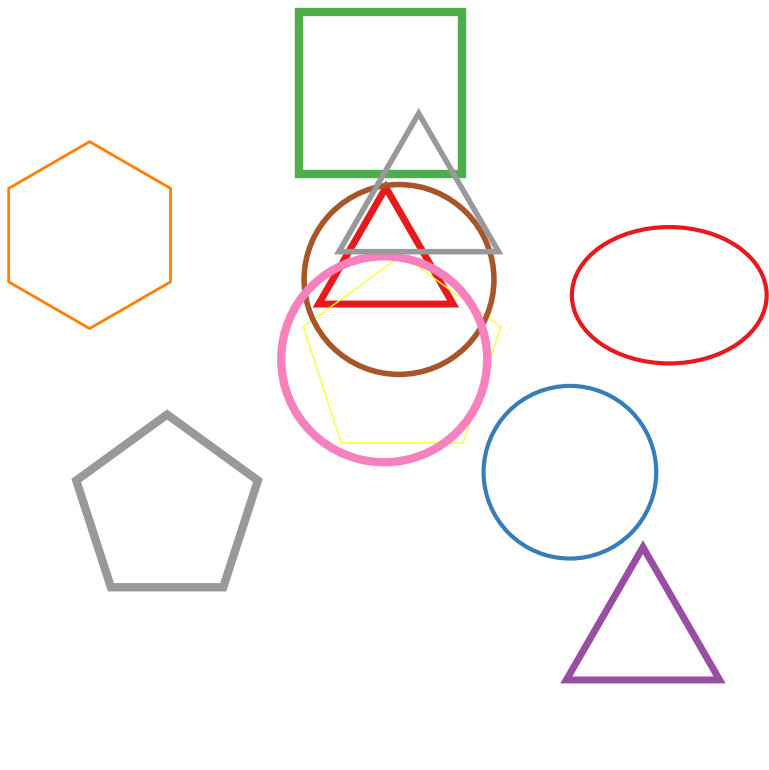[{"shape": "oval", "thickness": 1.5, "radius": 0.63, "center": [0.869, 0.617]}, {"shape": "triangle", "thickness": 2.5, "radius": 0.5, "center": [0.501, 0.656]}, {"shape": "circle", "thickness": 1.5, "radius": 0.56, "center": [0.74, 0.387]}, {"shape": "square", "thickness": 3, "radius": 0.53, "center": [0.494, 0.879]}, {"shape": "triangle", "thickness": 2.5, "radius": 0.57, "center": [0.835, 0.174]}, {"shape": "hexagon", "thickness": 1, "radius": 0.61, "center": [0.116, 0.695]}, {"shape": "pentagon", "thickness": 0.5, "radius": 0.67, "center": [0.522, 0.534]}, {"shape": "circle", "thickness": 2, "radius": 0.62, "center": [0.518, 0.637]}, {"shape": "circle", "thickness": 3, "radius": 0.67, "center": [0.499, 0.533]}, {"shape": "pentagon", "thickness": 3, "radius": 0.62, "center": [0.217, 0.338]}, {"shape": "triangle", "thickness": 2, "radius": 0.6, "center": [0.544, 0.733]}]